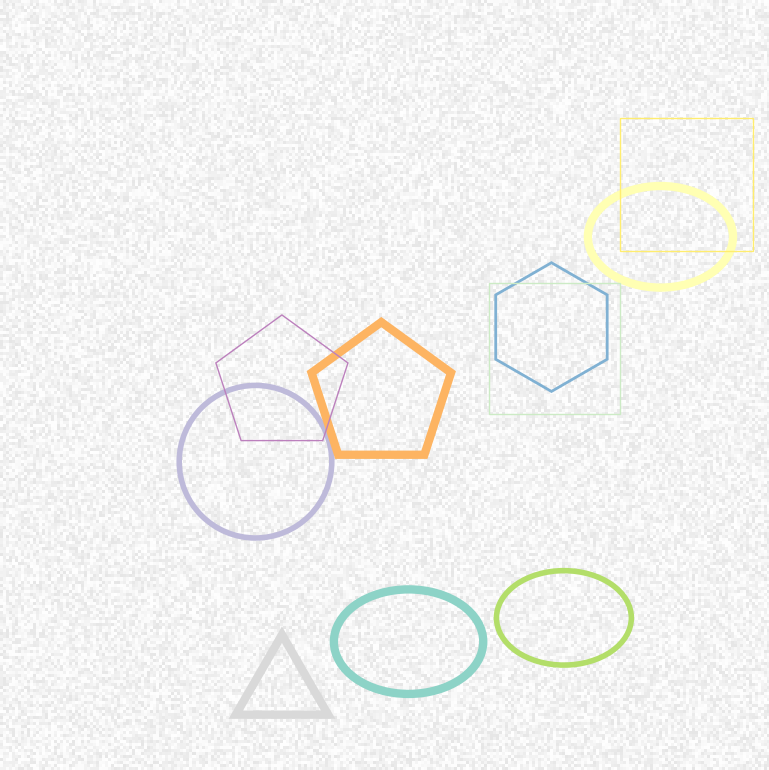[{"shape": "oval", "thickness": 3, "radius": 0.48, "center": [0.531, 0.167]}, {"shape": "oval", "thickness": 3, "radius": 0.47, "center": [0.858, 0.692]}, {"shape": "circle", "thickness": 2, "radius": 0.5, "center": [0.332, 0.4]}, {"shape": "hexagon", "thickness": 1, "radius": 0.42, "center": [0.716, 0.575]}, {"shape": "pentagon", "thickness": 3, "radius": 0.48, "center": [0.495, 0.486]}, {"shape": "oval", "thickness": 2, "radius": 0.44, "center": [0.732, 0.198]}, {"shape": "triangle", "thickness": 3, "radius": 0.35, "center": [0.366, 0.106]}, {"shape": "pentagon", "thickness": 0.5, "radius": 0.45, "center": [0.366, 0.501]}, {"shape": "square", "thickness": 0.5, "radius": 0.43, "center": [0.72, 0.548]}, {"shape": "square", "thickness": 0.5, "radius": 0.43, "center": [0.892, 0.76]}]